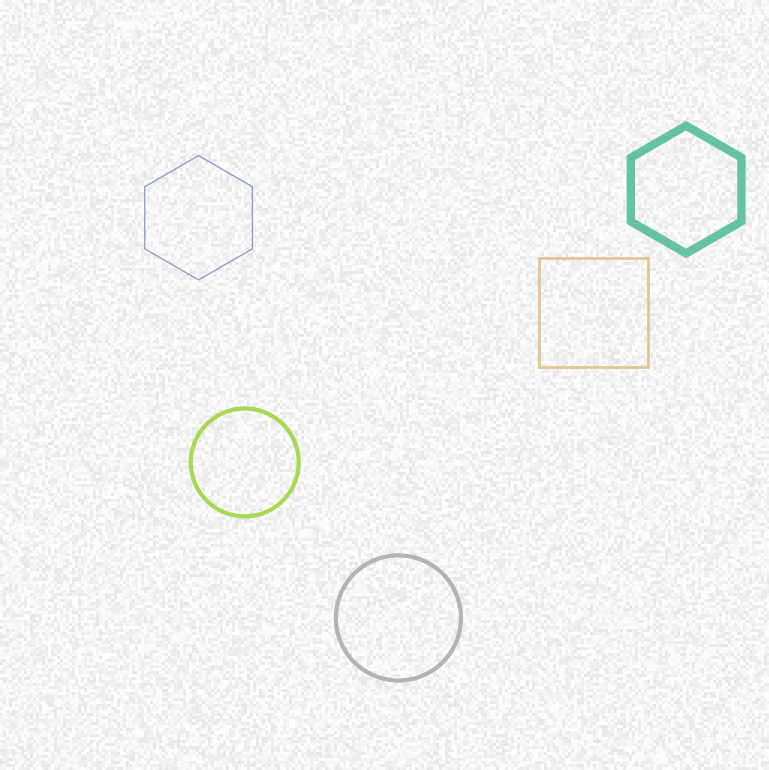[{"shape": "hexagon", "thickness": 3, "radius": 0.41, "center": [0.891, 0.754]}, {"shape": "hexagon", "thickness": 0.5, "radius": 0.4, "center": [0.258, 0.717]}, {"shape": "circle", "thickness": 1.5, "radius": 0.35, "center": [0.318, 0.399]}, {"shape": "square", "thickness": 1, "radius": 0.35, "center": [0.771, 0.594]}, {"shape": "circle", "thickness": 1.5, "radius": 0.41, "center": [0.517, 0.197]}]